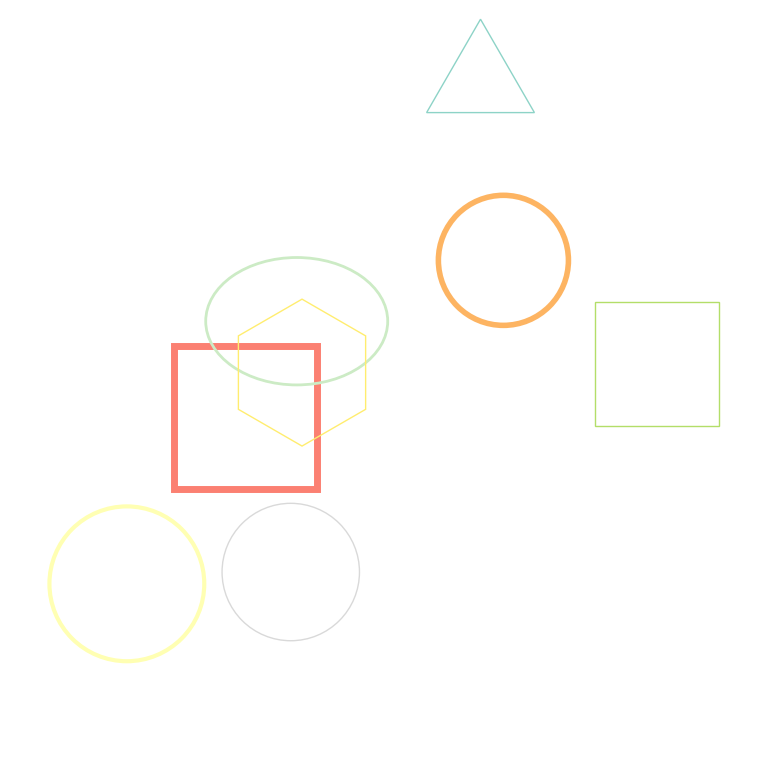[{"shape": "triangle", "thickness": 0.5, "radius": 0.4, "center": [0.624, 0.894]}, {"shape": "circle", "thickness": 1.5, "radius": 0.5, "center": [0.165, 0.242]}, {"shape": "square", "thickness": 2.5, "radius": 0.47, "center": [0.318, 0.457]}, {"shape": "circle", "thickness": 2, "radius": 0.42, "center": [0.654, 0.662]}, {"shape": "square", "thickness": 0.5, "radius": 0.4, "center": [0.854, 0.527]}, {"shape": "circle", "thickness": 0.5, "radius": 0.45, "center": [0.378, 0.257]}, {"shape": "oval", "thickness": 1, "radius": 0.59, "center": [0.385, 0.583]}, {"shape": "hexagon", "thickness": 0.5, "radius": 0.48, "center": [0.392, 0.516]}]